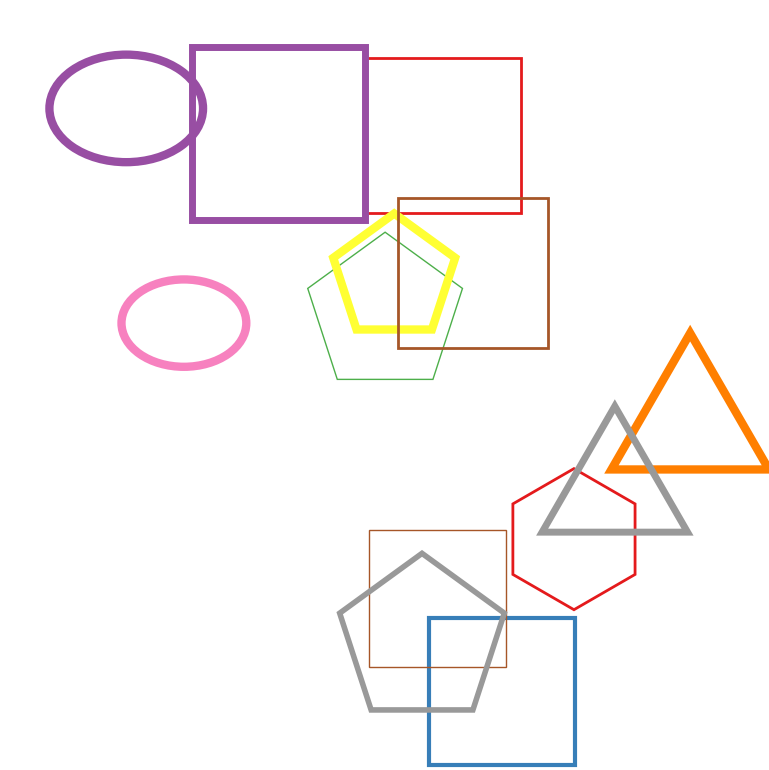[{"shape": "hexagon", "thickness": 1, "radius": 0.46, "center": [0.745, 0.3]}, {"shape": "square", "thickness": 1, "radius": 0.5, "center": [0.575, 0.824]}, {"shape": "square", "thickness": 1.5, "radius": 0.47, "center": [0.652, 0.102]}, {"shape": "pentagon", "thickness": 0.5, "radius": 0.53, "center": [0.5, 0.593]}, {"shape": "oval", "thickness": 3, "radius": 0.5, "center": [0.164, 0.859]}, {"shape": "square", "thickness": 2.5, "radius": 0.56, "center": [0.361, 0.827]}, {"shape": "triangle", "thickness": 3, "radius": 0.59, "center": [0.896, 0.449]}, {"shape": "pentagon", "thickness": 3, "radius": 0.42, "center": [0.512, 0.639]}, {"shape": "square", "thickness": 1, "radius": 0.49, "center": [0.614, 0.646]}, {"shape": "square", "thickness": 0.5, "radius": 0.45, "center": [0.568, 0.223]}, {"shape": "oval", "thickness": 3, "radius": 0.41, "center": [0.239, 0.58]}, {"shape": "pentagon", "thickness": 2, "radius": 0.56, "center": [0.548, 0.169]}, {"shape": "triangle", "thickness": 2.5, "radius": 0.55, "center": [0.798, 0.363]}]